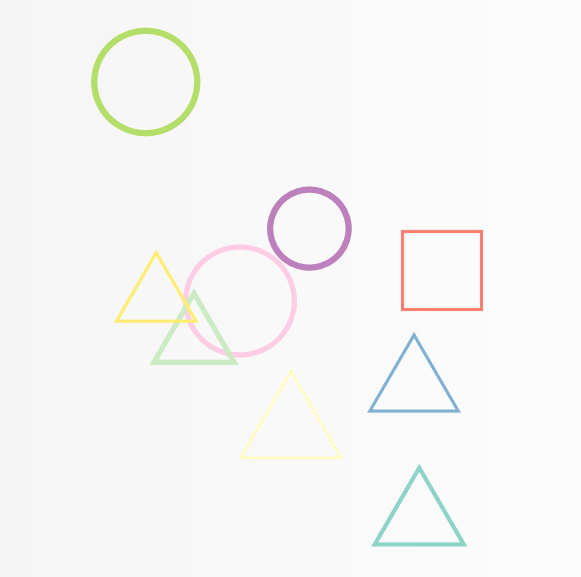[{"shape": "triangle", "thickness": 2, "radius": 0.44, "center": [0.721, 0.101]}, {"shape": "triangle", "thickness": 1, "radius": 0.5, "center": [0.501, 0.256]}, {"shape": "square", "thickness": 1.5, "radius": 0.34, "center": [0.759, 0.532]}, {"shape": "triangle", "thickness": 1.5, "radius": 0.44, "center": [0.712, 0.331]}, {"shape": "circle", "thickness": 3, "radius": 0.44, "center": [0.251, 0.857]}, {"shape": "circle", "thickness": 2.5, "radius": 0.47, "center": [0.413, 0.478]}, {"shape": "circle", "thickness": 3, "radius": 0.34, "center": [0.532, 0.603]}, {"shape": "triangle", "thickness": 2.5, "radius": 0.4, "center": [0.334, 0.412]}, {"shape": "triangle", "thickness": 1.5, "radius": 0.4, "center": [0.269, 0.482]}]